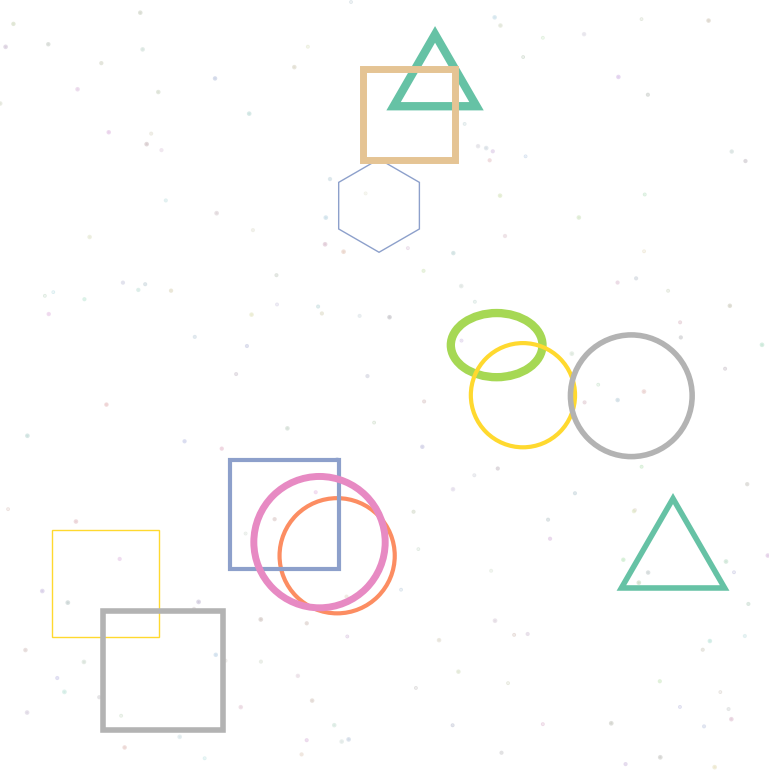[{"shape": "triangle", "thickness": 3, "radius": 0.31, "center": [0.565, 0.893]}, {"shape": "triangle", "thickness": 2, "radius": 0.39, "center": [0.874, 0.275]}, {"shape": "circle", "thickness": 1.5, "radius": 0.37, "center": [0.438, 0.278]}, {"shape": "hexagon", "thickness": 0.5, "radius": 0.3, "center": [0.492, 0.733]}, {"shape": "square", "thickness": 1.5, "radius": 0.35, "center": [0.37, 0.332]}, {"shape": "circle", "thickness": 2.5, "radius": 0.43, "center": [0.415, 0.296]}, {"shape": "oval", "thickness": 3, "radius": 0.3, "center": [0.645, 0.552]}, {"shape": "square", "thickness": 0.5, "radius": 0.35, "center": [0.137, 0.242]}, {"shape": "circle", "thickness": 1.5, "radius": 0.34, "center": [0.679, 0.487]}, {"shape": "square", "thickness": 2.5, "radius": 0.3, "center": [0.531, 0.851]}, {"shape": "circle", "thickness": 2, "radius": 0.4, "center": [0.82, 0.486]}, {"shape": "square", "thickness": 2, "radius": 0.39, "center": [0.212, 0.129]}]